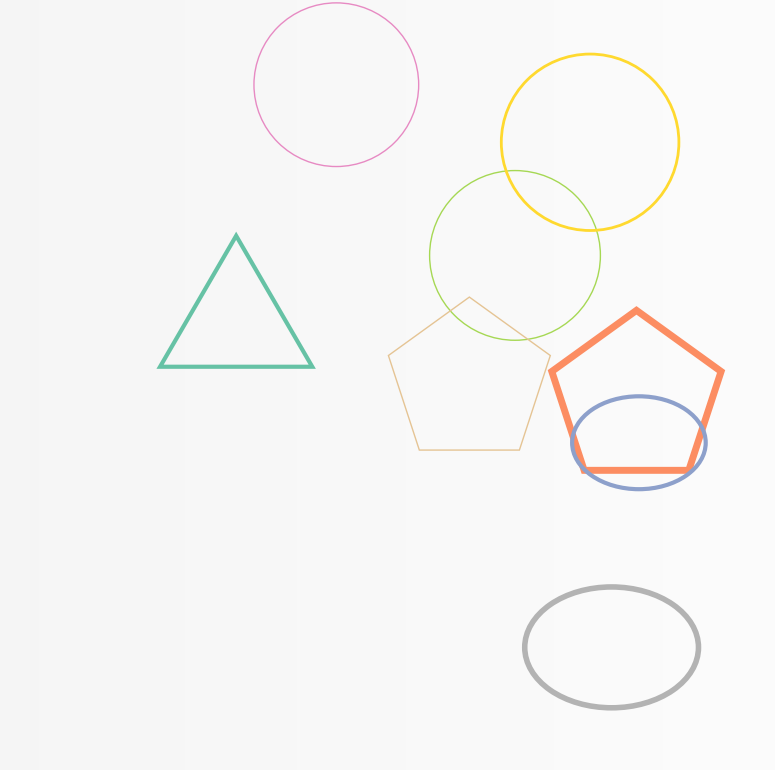[{"shape": "triangle", "thickness": 1.5, "radius": 0.57, "center": [0.305, 0.58]}, {"shape": "pentagon", "thickness": 2.5, "radius": 0.57, "center": [0.821, 0.482]}, {"shape": "oval", "thickness": 1.5, "radius": 0.43, "center": [0.824, 0.425]}, {"shape": "circle", "thickness": 0.5, "radius": 0.53, "center": [0.434, 0.89]}, {"shape": "circle", "thickness": 0.5, "radius": 0.55, "center": [0.665, 0.668]}, {"shape": "circle", "thickness": 1, "radius": 0.57, "center": [0.761, 0.815]}, {"shape": "pentagon", "thickness": 0.5, "radius": 0.55, "center": [0.606, 0.504]}, {"shape": "oval", "thickness": 2, "radius": 0.56, "center": [0.789, 0.159]}]